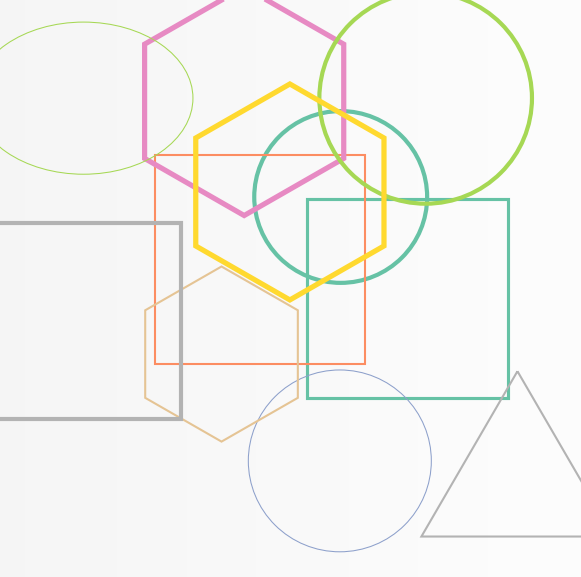[{"shape": "square", "thickness": 1.5, "radius": 0.86, "center": [0.701, 0.483]}, {"shape": "circle", "thickness": 2, "radius": 0.74, "center": [0.586, 0.658]}, {"shape": "square", "thickness": 1, "radius": 0.9, "center": [0.447, 0.55]}, {"shape": "circle", "thickness": 0.5, "radius": 0.79, "center": [0.585, 0.201]}, {"shape": "hexagon", "thickness": 2.5, "radius": 0.99, "center": [0.42, 0.824]}, {"shape": "oval", "thickness": 0.5, "radius": 0.94, "center": [0.144, 0.829]}, {"shape": "circle", "thickness": 2, "radius": 0.91, "center": [0.732, 0.829]}, {"shape": "hexagon", "thickness": 2.5, "radius": 0.93, "center": [0.499, 0.667]}, {"shape": "hexagon", "thickness": 1, "radius": 0.76, "center": [0.381, 0.386]}, {"shape": "square", "thickness": 2, "radius": 0.85, "center": [0.142, 0.443]}, {"shape": "triangle", "thickness": 1, "radius": 0.95, "center": [0.89, 0.165]}]